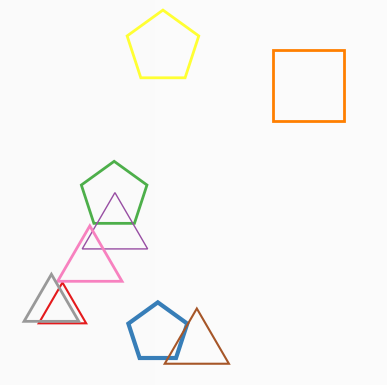[{"shape": "triangle", "thickness": 1.5, "radius": 0.35, "center": [0.161, 0.196]}, {"shape": "pentagon", "thickness": 3, "radius": 0.4, "center": [0.407, 0.135]}, {"shape": "pentagon", "thickness": 2, "radius": 0.45, "center": [0.295, 0.492]}, {"shape": "triangle", "thickness": 1, "radius": 0.49, "center": [0.297, 0.402]}, {"shape": "square", "thickness": 2, "radius": 0.46, "center": [0.796, 0.778]}, {"shape": "pentagon", "thickness": 2, "radius": 0.49, "center": [0.421, 0.877]}, {"shape": "triangle", "thickness": 1.5, "radius": 0.48, "center": [0.508, 0.103]}, {"shape": "triangle", "thickness": 2, "radius": 0.48, "center": [0.232, 0.317]}, {"shape": "triangle", "thickness": 2, "radius": 0.41, "center": [0.133, 0.206]}]